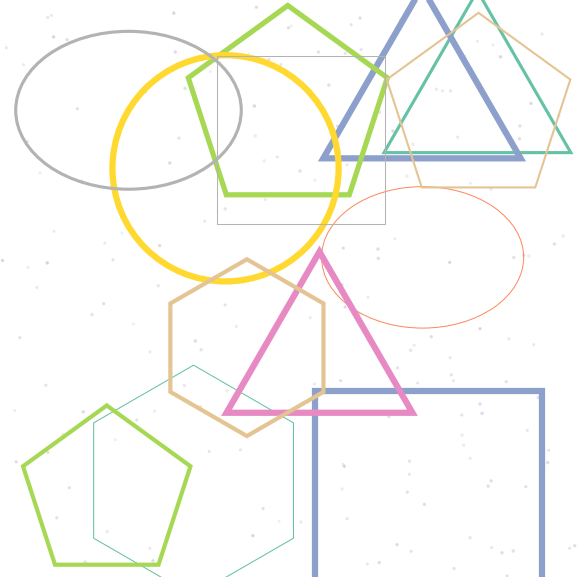[{"shape": "hexagon", "thickness": 0.5, "radius": 1.0, "center": [0.335, 0.167]}, {"shape": "triangle", "thickness": 1.5, "radius": 0.93, "center": [0.827, 0.828]}, {"shape": "oval", "thickness": 0.5, "radius": 0.87, "center": [0.732, 0.553]}, {"shape": "square", "thickness": 3, "radius": 0.98, "center": [0.742, 0.125]}, {"shape": "triangle", "thickness": 3, "radius": 0.99, "center": [0.731, 0.824]}, {"shape": "triangle", "thickness": 3, "radius": 0.93, "center": [0.553, 0.377]}, {"shape": "pentagon", "thickness": 2.5, "radius": 0.91, "center": [0.498, 0.808]}, {"shape": "pentagon", "thickness": 2, "radius": 0.76, "center": [0.185, 0.145]}, {"shape": "circle", "thickness": 3, "radius": 0.98, "center": [0.391, 0.708]}, {"shape": "hexagon", "thickness": 2, "radius": 0.77, "center": [0.428, 0.397]}, {"shape": "pentagon", "thickness": 1, "radius": 0.84, "center": [0.829, 0.81]}, {"shape": "square", "thickness": 0.5, "radius": 0.73, "center": [0.522, 0.756]}, {"shape": "oval", "thickness": 1.5, "radius": 0.98, "center": [0.222, 0.808]}]